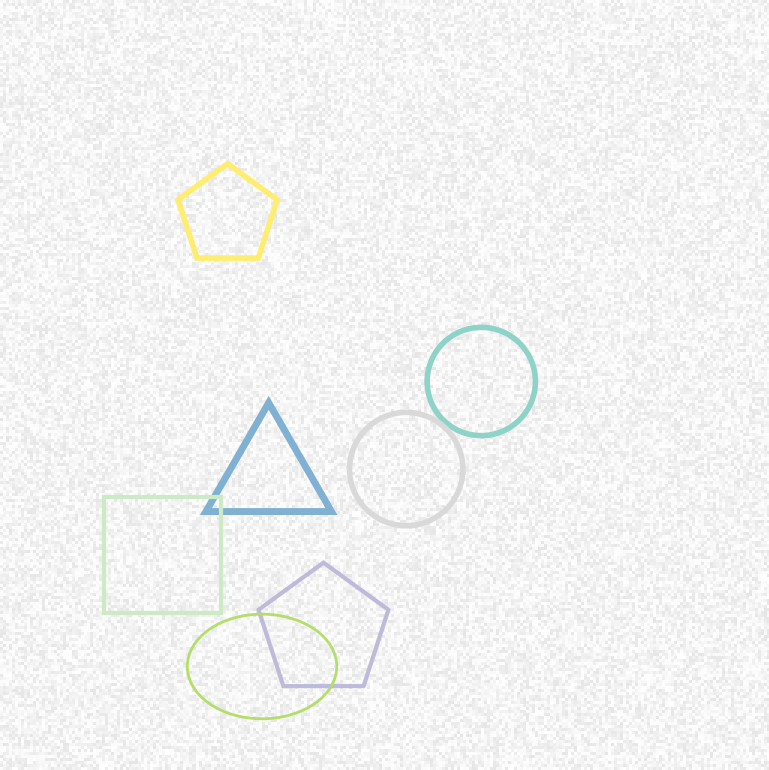[{"shape": "circle", "thickness": 2, "radius": 0.35, "center": [0.625, 0.505]}, {"shape": "pentagon", "thickness": 1.5, "radius": 0.44, "center": [0.42, 0.181]}, {"shape": "triangle", "thickness": 2.5, "radius": 0.47, "center": [0.349, 0.383]}, {"shape": "oval", "thickness": 1, "radius": 0.49, "center": [0.34, 0.134]}, {"shape": "circle", "thickness": 2, "radius": 0.37, "center": [0.528, 0.391]}, {"shape": "square", "thickness": 1.5, "radius": 0.38, "center": [0.211, 0.279]}, {"shape": "pentagon", "thickness": 2, "radius": 0.34, "center": [0.296, 0.72]}]